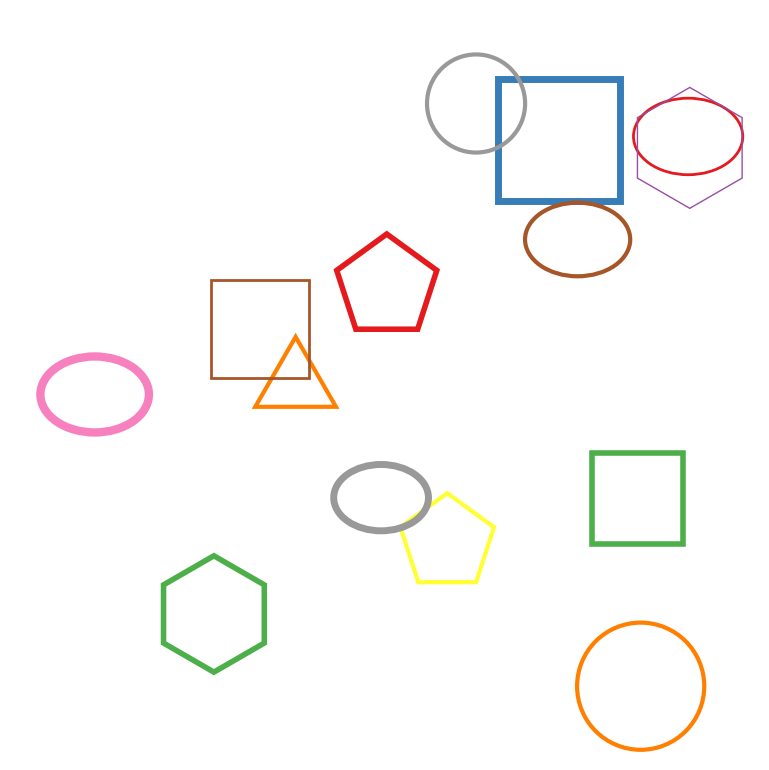[{"shape": "pentagon", "thickness": 2, "radius": 0.34, "center": [0.502, 0.628]}, {"shape": "oval", "thickness": 1, "radius": 0.35, "center": [0.894, 0.823]}, {"shape": "square", "thickness": 2.5, "radius": 0.4, "center": [0.726, 0.818]}, {"shape": "hexagon", "thickness": 2, "radius": 0.38, "center": [0.278, 0.203]}, {"shape": "square", "thickness": 2, "radius": 0.3, "center": [0.828, 0.352]}, {"shape": "hexagon", "thickness": 0.5, "radius": 0.39, "center": [0.896, 0.808]}, {"shape": "triangle", "thickness": 1.5, "radius": 0.3, "center": [0.384, 0.502]}, {"shape": "circle", "thickness": 1.5, "radius": 0.41, "center": [0.832, 0.109]}, {"shape": "pentagon", "thickness": 1.5, "radius": 0.32, "center": [0.581, 0.296]}, {"shape": "square", "thickness": 1, "radius": 0.32, "center": [0.338, 0.573]}, {"shape": "oval", "thickness": 1.5, "radius": 0.34, "center": [0.75, 0.689]}, {"shape": "oval", "thickness": 3, "radius": 0.35, "center": [0.123, 0.488]}, {"shape": "oval", "thickness": 2.5, "radius": 0.31, "center": [0.495, 0.354]}, {"shape": "circle", "thickness": 1.5, "radius": 0.32, "center": [0.618, 0.866]}]